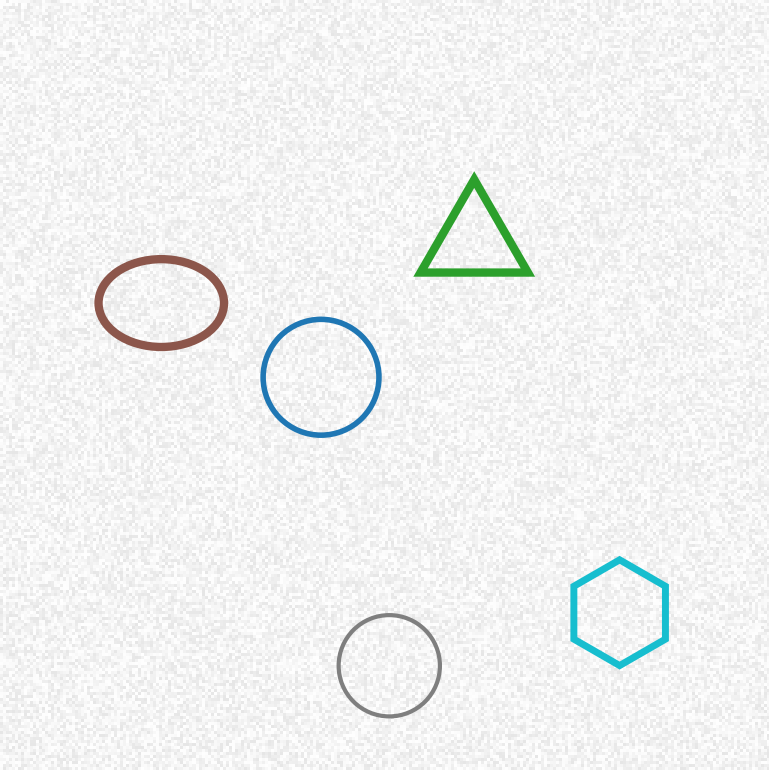[{"shape": "circle", "thickness": 2, "radius": 0.38, "center": [0.417, 0.51]}, {"shape": "triangle", "thickness": 3, "radius": 0.4, "center": [0.616, 0.686]}, {"shape": "oval", "thickness": 3, "radius": 0.41, "center": [0.209, 0.606]}, {"shape": "circle", "thickness": 1.5, "radius": 0.33, "center": [0.506, 0.135]}, {"shape": "hexagon", "thickness": 2.5, "radius": 0.34, "center": [0.805, 0.204]}]